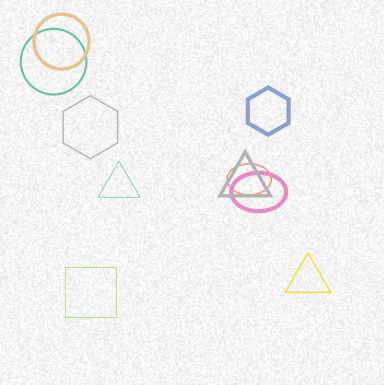[{"shape": "circle", "thickness": 1.5, "radius": 0.43, "center": [0.139, 0.84]}, {"shape": "triangle", "thickness": 0.5, "radius": 0.31, "center": [0.309, 0.519]}, {"shape": "oval", "thickness": 1, "radius": 0.29, "center": [0.647, 0.534]}, {"shape": "hexagon", "thickness": 3, "radius": 0.31, "center": [0.697, 0.711]}, {"shape": "oval", "thickness": 3, "radius": 0.36, "center": [0.672, 0.501]}, {"shape": "square", "thickness": 0.5, "radius": 0.33, "center": [0.234, 0.241]}, {"shape": "triangle", "thickness": 1, "radius": 0.34, "center": [0.8, 0.275]}, {"shape": "circle", "thickness": 2.5, "radius": 0.36, "center": [0.16, 0.892]}, {"shape": "triangle", "thickness": 2.5, "radius": 0.38, "center": [0.637, 0.53]}, {"shape": "hexagon", "thickness": 1, "radius": 0.41, "center": [0.235, 0.67]}]